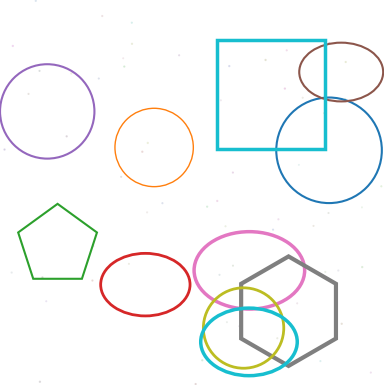[{"shape": "circle", "thickness": 1.5, "radius": 0.69, "center": [0.855, 0.61]}, {"shape": "circle", "thickness": 1, "radius": 0.51, "center": [0.4, 0.617]}, {"shape": "pentagon", "thickness": 1.5, "radius": 0.54, "center": [0.15, 0.363]}, {"shape": "oval", "thickness": 2, "radius": 0.58, "center": [0.378, 0.261]}, {"shape": "circle", "thickness": 1.5, "radius": 0.61, "center": [0.123, 0.711]}, {"shape": "oval", "thickness": 1.5, "radius": 0.54, "center": [0.886, 0.813]}, {"shape": "oval", "thickness": 2.5, "radius": 0.72, "center": [0.648, 0.298]}, {"shape": "hexagon", "thickness": 3, "radius": 0.71, "center": [0.749, 0.192]}, {"shape": "circle", "thickness": 2, "radius": 0.52, "center": [0.633, 0.148]}, {"shape": "oval", "thickness": 2.5, "radius": 0.63, "center": [0.647, 0.112]}, {"shape": "square", "thickness": 2.5, "radius": 0.71, "center": [0.704, 0.754]}]